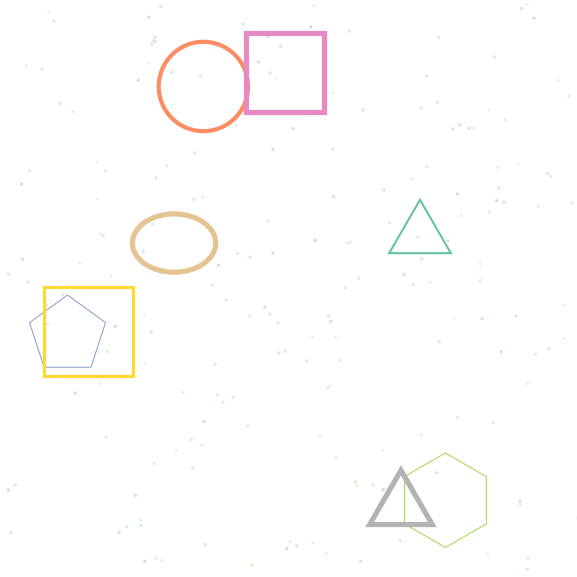[{"shape": "triangle", "thickness": 1, "radius": 0.31, "center": [0.727, 0.592]}, {"shape": "circle", "thickness": 2, "radius": 0.39, "center": [0.352, 0.849]}, {"shape": "pentagon", "thickness": 0.5, "radius": 0.35, "center": [0.117, 0.419]}, {"shape": "square", "thickness": 2.5, "radius": 0.34, "center": [0.493, 0.874]}, {"shape": "hexagon", "thickness": 0.5, "radius": 0.41, "center": [0.771, 0.133]}, {"shape": "square", "thickness": 1.5, "radius": 0.38, "center": [0.153, 0.425]}, {"shape": "oval", "thickness": 2.5, "radius": 0.36, "center": [0.301, 0.578]}, {"shape": "triangle", "thickness": 2.5, "radius": 0.31, "center": [0.694, 0.122]}]